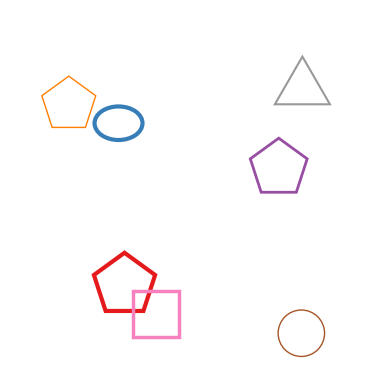[{"shape": "pentagon", "thickness": 3, "radius": 0.42, "center": [0.323, 0.26]}, {"shape": "oval", "thickness": 3, "radius": 0.31, "center": [0.308, 0.68]}, {"shape": "pentagon", "thickness": 2, "radius": 0.39, "center": [0.724, 0.563]}, {"shape": "pentagon", "thickness": 1, "radius": 0.37, "center": [0.179, 0.729]}, {"shape": "circle", "thickness": 1, "radius": 0.3, "center": [0.783, 0.134]}, {"shape": "square", "thickness": 2.5, "radius": 0.3, "center": [0.406, 0.185]}, {"shape": "triangle", "thickness": 1.5, "radius": 0.41, "center": [0.785, 0.77]}]